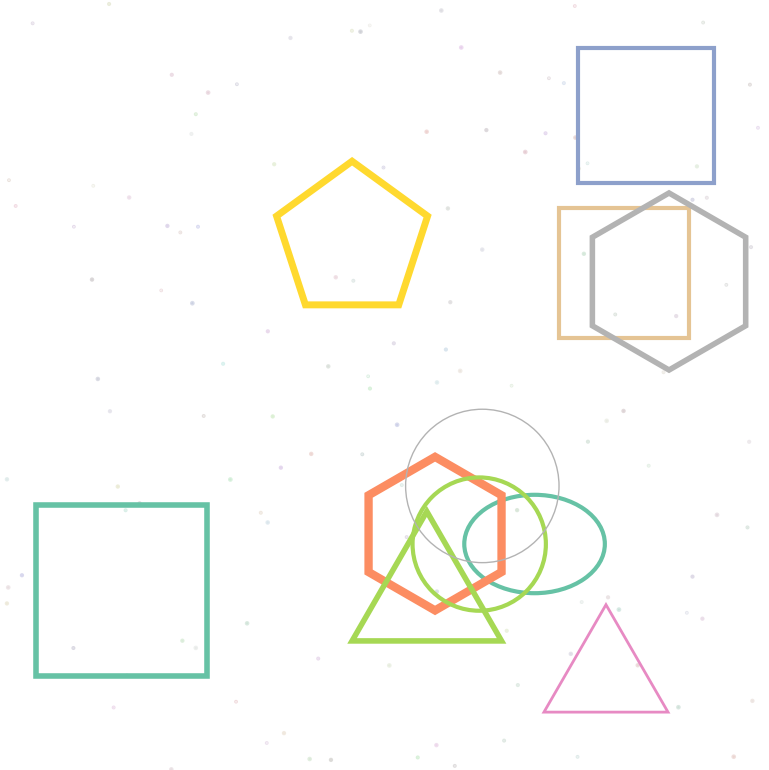[{"shape": "square", "thickness": 2, "radius": 0.56, "center": [0.158, 0.233]}, {"shape": "oval", "thickness": 1.5, "radius": 0.46, "center": [0.694, 0.294]}, {"shape": "hexagon", "thickness": 3, "radius": 0.5, "center": [0.565, 0.307]}, {"shape": "square", "thickness": 1.5, "radius": 0.44, "center": [0.839, 0.85]}, {"shape": "triangle", "thickness": 1, "radius": 0.47, "center": [0.787, 0.122]}, {"shape": "triangle", "thickness": 2, "radius": 0.56, "center": [0.554, 0.224]}, {"shape": "circle", "thickness": 1.5, "radius": 0.43, "center": [0.622, 0.293]}, {"shape": "pentagon", "thickness": 2.5, "radius": 0.52, "center": [0.457, 0.688]}, {"shape": "square", "thickness": 1.5, "radius": 0.42, "center": [0.81, 0.646]}, {"shape": "hexagon", "thickness": 2, "radius": 0.57, "center": [0.869, 0.634]}, {"shape": "circle", "thickness": 0.5, "radius": 0.5, "center": [0.626, 0.369]}]